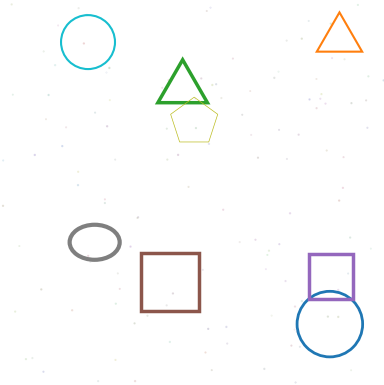[{"shape": "circle", "thickness": 2, "radius": 0.43, "center": [0.857, 0.158]}, {"shape": "triangle", "thickness": 1.5, "radius": 0.34, "center": [0.882, 0.9]}, {"shape": "triangle", "thickness": 2.5, "radius": 0.37, "center": [0.474, 0.77]}, {"shape": "square", "thickness": 2.5, "radius": 0.29, "center": [0.859, 0.282]}, {"shape": "square", "thickness": 2.5, "radius": 0.38, "center": [0.442, 0.266]}, {"shape": "oval", "thickness": 3, "radius": 0.33, "center": [0.246, 0.371]}, {"shape": "pentagon", "thickness": 0.5, "radius": 0.32, "center": [0.504, 0.683]}, {"shape": "circle", "thickness": 1.5, "radius": 0.35, "center": [0.229, 0.891]}]